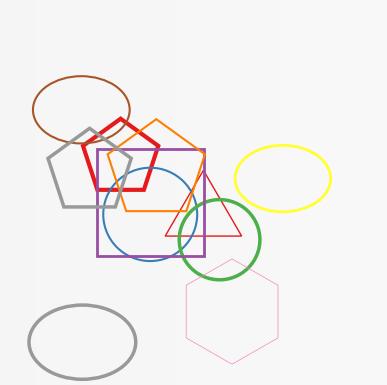[{"shape": "pentagon", "thickness": 3, "radius": 0.51, "center": [0.311, 0.59]}, {"shape": "triangle", "thickness": 1, "radius": 0.57, "center": [0.525, 0.444]}, {"shape": "circle", "thickness": 1.5, "radius": 0.61, "center": [0.388, 0.443]}, {"shape": "circle", "thickness": 2.5, "radius": 0.52, "center": [0.567, 0.377]}, {"shape": "square", "thickness": 2, "radius": 0.69, "center": [0.389, 0.474]}, {"shape": "pentagon", "thickness": 1.5, "radius": 0.66, "center": [0.403, 0.558]}, {"shape": "oval", "thickness": 2, "radius": 0.62, "center": [0.73, 0.536]}, {"shape": "oval", "thickness": 1.5, "radius": 0.62, "center": [0.21, 0.715]}, {"shape": "hexagon", "thickness": 0.5, "radius": 0.68, "center": [0.599, 0.191]}, {"shape": "pentagon", "thickness": 2.5, "radius": 0.56, "center": [0.231, 0.554]}, {"shape": "oval", "thickness": 2.5, "radius": 0.69, "center": [0.213, 0.111]}]